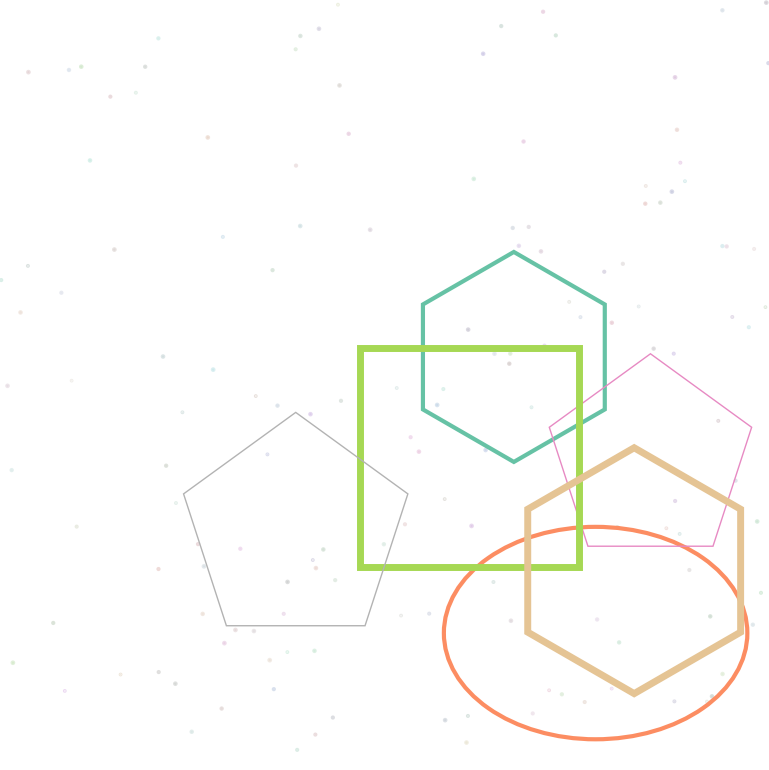[{"shape": "hexagon", "thickness": 1.5, "radius": 0.68, "center": [0.667, 0.536]}, {"shape": "oval", "thickness": 1.5, "radius": 0.99, "center": [0.774, 0.178]}, {"shape": "pentagon", "thickness": 0.5, "radius": 0.69, "center": [0.845, 0.402]}, {"shape": "square", "thickness": 2.5, "radius": 0.71, "center": [0.609, 0.406]}, {"shape": "hexagon", "thickness": 2.5, "radius": 0.8, "center": [0.824, 0.259]}, {"shape": "pentagon", "thickness": 0.5, "radius": 0.77, "center": [0.384, 0.311]}]